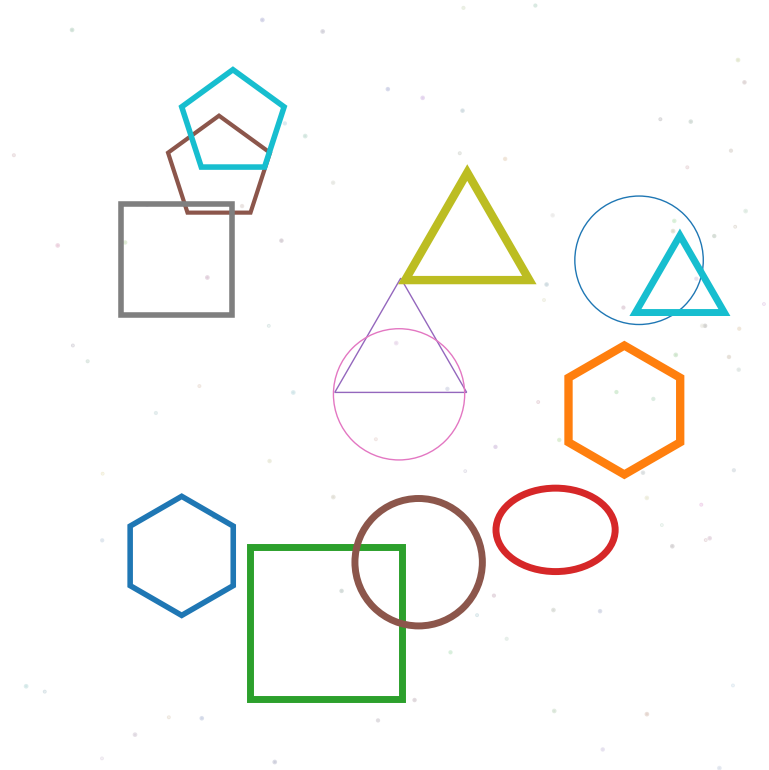[{"shape": "hexagon", "thickness": 2, "radius": 0.39, "center": [0.236, 0.278]}, {"shape": "circle", "thickness": 0.5, "radius": 0.42, "center": [0.83, 0.662]}, {"shape": "hexagon", "thickness": 3, "radius": 0.42, "center": [0.811, 0.468]}, {"shape": "square", "thickness": 2.5, "radius": 0.49, "center": [0.424, 0.191]}, {"shape": "oval", "thickness": 2.5, "radius": 0.39, "center": [0.722, 0.312]}, {"shape": "triangle", "thickness": 0.5, "radius": 0.49, "center": [0.52, 0.54]}, {"shape": "circle", "thickness": 2.5, "radius": 0.41, "center": [0.544, 0.27]}, {"shape": "pentagon", "thickness": 1.5, "radius": 0.35, "center": [0.284, 0.78]}, {"shape": "circle", "thickness": 0.5, "radius": 0.43, "center": [0.518, 0.488]}, {"shape": "square", "thickness": 2, "radius": 0.36, "center": [0.229, 0.663]}, {"shape": "triangle", "thickness": 3, "radius": 0.47, "center": [0.607, 0.683]}, {"shape": "triangle", "thickness": 2.5, "radius": 0.33, "center": [0.883, 0.627]}, {"shape": "pentagon", "thickness": 2, "radius": 0.35, "center": [0.302, 0.84]}]